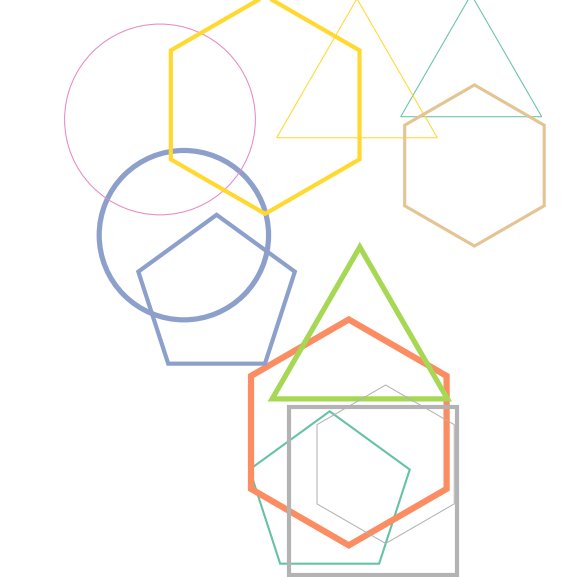[{"shape": "triangle", "thickness": 0.5, "radius": 0.71, "center": [0.816, 0.868]}, {"shape": "pentagon", "thickness": 1, "radius": 0.73, "center": [0.571, 0.141]}, {"shape": "hexagon", "thickness": 3, "radius": 0.98, "center": [0.604, 0.25]}, {"shape": "pentagon", "thickness": 2, "radius": 0.71, "center": [0.375, 0.485]}, {"shape": "circle", "thickness": 2.5, "radius": 0.73, "center": [0.318, 0.592]}, {"shape": "circle", "thickness": 0.5, "radius": 0.83, "center": [0.277, 0.792]}, {"shape": "triangle", "thickness": 2.5, "radius": 0.88, "center": [0.623, 0.396]}, {"shape": "triangle", "thickness": 0.5, "radius": 0.8, "center": [0.618, 0.841]}, {"shape": "hexagon", "thickness": 2, "radius": 0.94, "center": [0.459, 0.818]}, {"shape": "hexagon", "thickness": 1.5, "radius": 0.7, "center": [0.822, 0.713]}, {"shape": "hexagon", "thickness": 0.5, "radius": 0.69, "center": [0.668, 0.195]}, {"shape": "square", "thickness": 2, "radius": 0.73, "center": [0.645, 0.149]}]